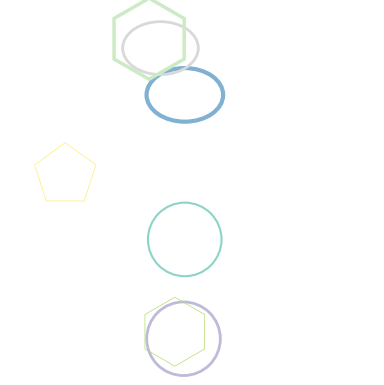[{"shape": "circle", "thickness": 1.5, "radius": 0.48, "center": [0.48, 0.378]}, {"shape": "circle", "thickness": 2, "radius": 0.48, "center": [0.477, 0.12]}, {"shape": "oval", "thickness": 3, "radius": 0.5, "center": [0.48, 0.754]}, {"shape": "hexagon", "thickness": 0.5, "radius": 0.45, "center": [0.454, 0.138]}, {"shape": "oval", "thickness": 2, "radius": 0.49, "center": [0.417, 0.875]}, {"shape": "hexagon", "thickness": 2.5, "radius": 0.53, "center": [0.387, 0.899]}, {"shape": "pentagon", "thickness": 0.5, "radius": 0.42, "center": [0.169, 0.546]}]